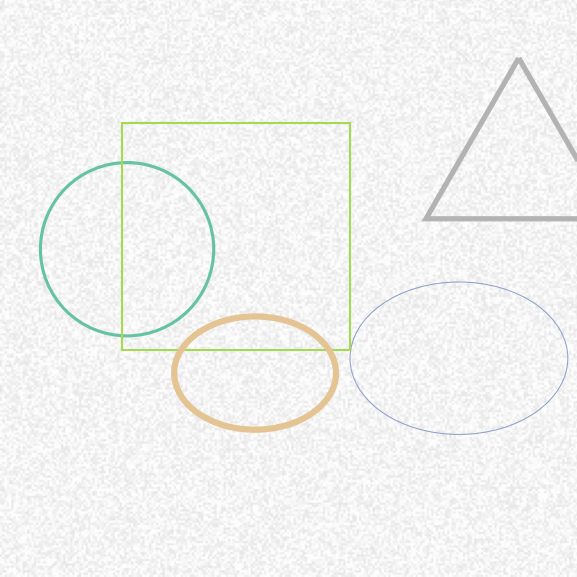[{"shape": "circle", "thickness": 1.5, "radius": 0.75, "center": [0.22, 0.568]}, {"shape": "oval", "thickness": 0.5, "radius": 0.94, "center": [0.795, 0.379]}, {"shape": "square", "thickness": 1, "radius": 0.99, "center": [0.409, 0.59]}, {"shape": "oval", "thickness": 3, "radius": 0.7, "center": [0.442, 0.353]}, {"shape": "triangle", "thickness": 2.5, "radius": 0.93, "center": [0.898, 0.713]}]